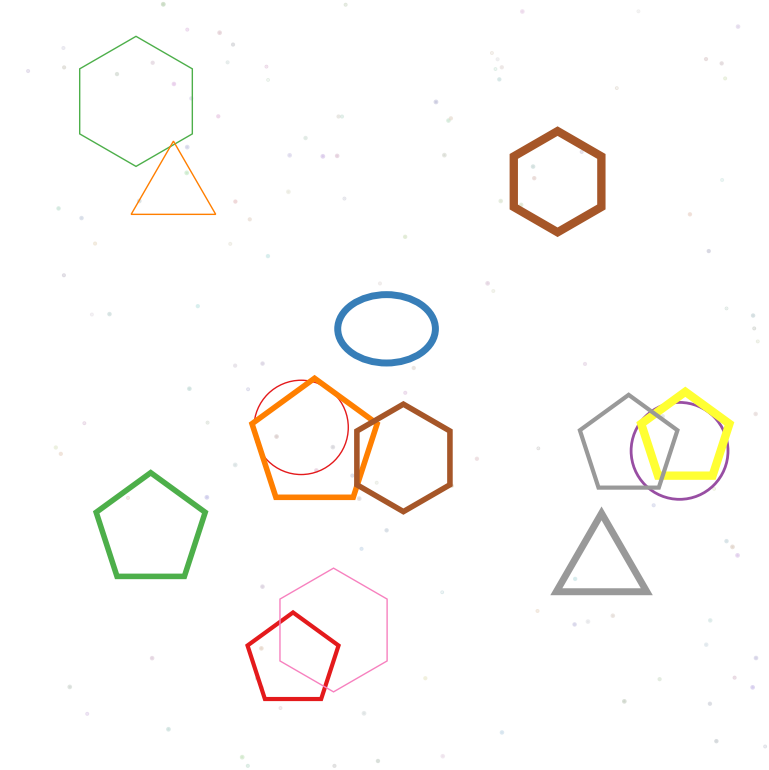[{"shape": "pentagon", "thickness": 1.5, "radius": 0.31, "center": [0.381, 0.142]}, {"shape": "circle", "thickness": 0.5, "radius": 0.31, "center": [0.391, 0.445]}, {"shape": "oval", "thickness": 2.5, "radius": 0.32, "center": [0.502, 0.573]}, {"shape": "hexagon", "thickness": 0.5, "radius": 0.42, "center": [0.177, 0.868]}, {"shape": "pentagon", "thickness": 2, "radius": 0.37, "center": [0.196, 0.312]}, {"shape": "circle", "thickness": 1, "radius": 0.31, "center": [0.883, 0.414]}, {"shape": "triangle", "thickness": 0.5, "radius": 0.32, "center": [0.225, 0.753]}, {"shape": "pentagon", "thickness": 2, "radius": 0.43, "center": [0.409, 0.423]}, {"shape": "pentagon", "thickness": 3, "radius": 0.3, "center": [0.89, 0.431]}, {"shape": "hexagon", "thickness": 2, "radius": 0.35, "center": [0.524, 0.405]}, {"shape": "hexagon", "thickness": 3, "radius": 0.33, "center": [0.724, 0.764]}, {"shape": "hexagon", "thickness": 0.5, "radius": 0.4, "center": [0.433, 0.182]}, {"shape": "triangle", "thickness": 2.5, "radius": 0.34, "center": [0.781, 0.265]}, {"shape": "pentagon", "thickness": 1.5, "radius": 0.33, "center": [0.816, 0.421]}]